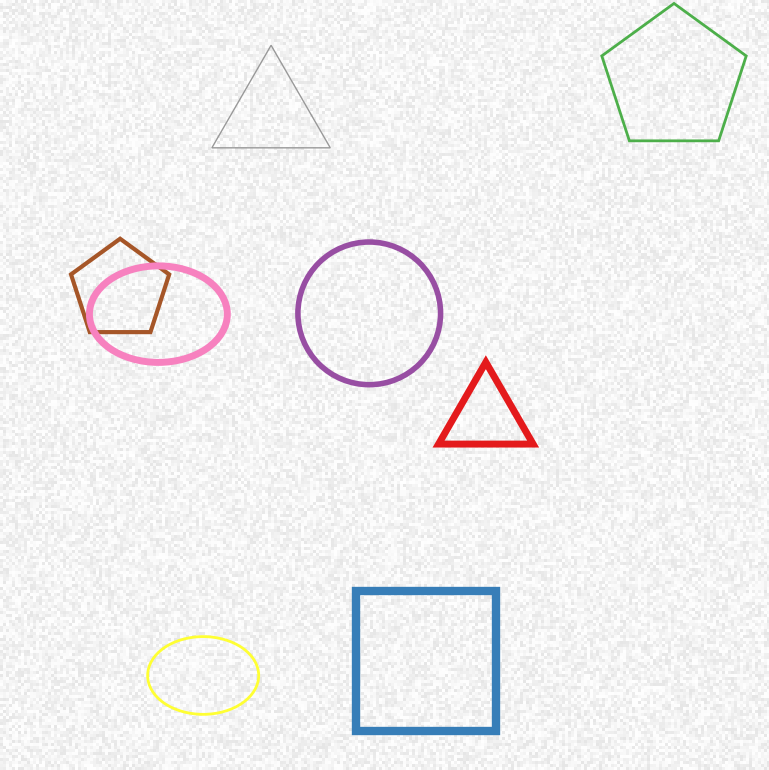[{"shape": "triangle", "thickness": 2.5, "radius": 0.35, "center": [0.631, 0.459]}, {"shape": "square", "thickness": 3, "radius": 0.45, "center": [0.553, 0.142]}, {"shape": "pentagon", "thickness": 1, "radius": 0.49, "center": [0.875, 0.897]}, {"shape": "circle", "thickness": 2, "radius": 0.46, "center": [0.48, 0.593]}, {"shape": "oval", "thickness": 1, "radius": 0.36, "center": [0.264, 0.123]}, {"shape": "pentagon", "thickness": 1.5, "radius": 0.34, "center": [0.156, 0.623]}, {"shape": "oval", "thickness": 2.5, "radius": 0.45, "center": [0.206, 0.592]}, {"shape": "triangle", "thickness": 0.5, "radius": 0.44, "center": [0.352, 0.852]}]